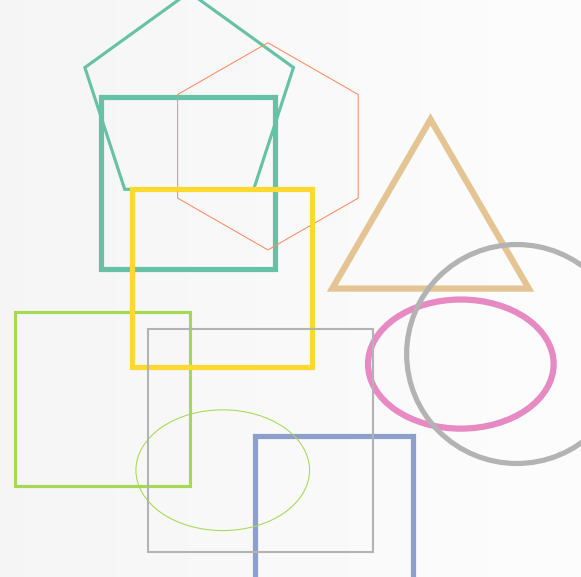[{"shape": "pentagon", "thickness": 1.5, "radius": 0.94, "center": [0.325, 0.824]}, {"shape": "square", "thickness": 2.5, "radius": 0.75, "center": [0.323, 0.683]}, {"shape": "hexagon", "thickness": 0.5, "radius": 0.9, "center": [0.461, 0.746]}, {"shape": "square", "thickness": 2.5, "radius": 0.68, "center": [0.575, 0.109]}, {"shape": "oval", "thickness": 3, "radius": 0.8, "center": [0.793, 0.369]}, {"shape": "square", "thickness": 1.5, "radius": 0.75, "center": [0.177, 0.308]}, {"shape": "oval", "thickness": 0.5, "radius": 0.75, "center": [0.383, 0.185]}, {"shape": "square", "thickness": 2.5, "radius": 0.77, "center": [0.382, 0.518]}, {"shape": "triangle", "thickness": 3, "radius": 0.98, "center": [0.741, 0.597]}, {"shape": "circle", "thickness": 2.5, "radius": 0.95, "center": [0.889, 0.386]}, {"shape": "square", "thickness": 1, "radius": 0.97, "center": [0.448, 0.236]}]